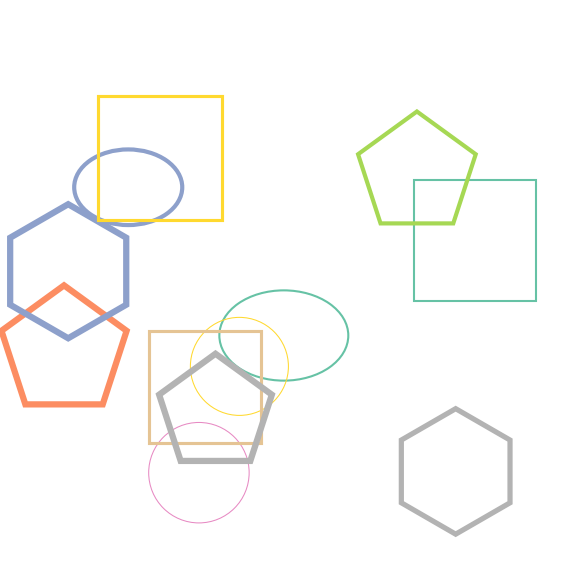[{"shape": "oval", "thickness": 1, "radius": 0.56, "center": [0.491, 0.418]}, {"shape": "square", "thickness": 1, "radius": 0.53, "center": [0.822, 0.583]}, {"shape": "pentagon", "thickness": 3, "radius": 0.57, "center": [0.111, 0.391]}, {"shape": "hexagon", "thickness": 3, "radius": 0.58, "center": [0.118, 0.529]}, {"shape": "oval", "thickness": 2, "radius": 0.47, "center": [0.222, 0.675]}, {"shape": "circle", "thickness": 0.5, "radius": 0.43, "center": [0.344, 0.181]}, {"shape": "pentagon", "thickness": 2, "radius": 0.54, "center": [0.722, 0.699]}, {"shape": "square", "thickness": 1.5, "radius": 0.54, "center": [0.277, 0.725]}, {"shape": "circle", "thickness": 0.5, "radius": 0.42, "center": [0.415, 0.365]}, {"shape": "square", "thickness": 1.5, "radius": 0.49, "center": [0.355, 0.329]}, {"shape": "hexagon", "thickness": 2.5, "radius": 0.54, "center": [0.789, 0.183]}, {"shape": "pentagon", "thickness": 3, "radius": 0.51, "center": [0.373, 0.284]}]